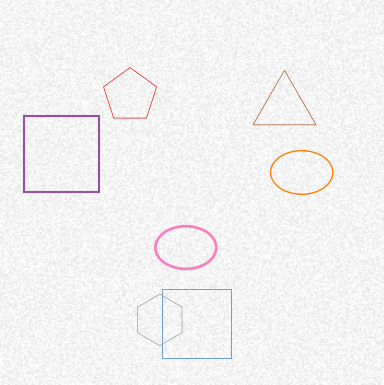[{"shape": "pentagon", "thickness": 0.5, "radius": 0.36, "center": [0.338, 0.752]}, {"shape": "square", "thickness": 0.5, "radius": 0.45, "center": [0.51, 0.161]}, {"shape": "square", "thickness": 1.5, "radius": 0.49, "center": [0.16, 0.6]}, {"shape": "oval", "thickness": 1, "radius": 0.4, "center": [0.784, 0.552]}, {"shape": "triangle", "thickness": 0.5, "radius": 0.47, "center": [0.739, 0.723]}, {"shape": "oval", "thickness": 2, "radius": 0.4, "center": [0.483, 0.357]}, {"shape": "hexagon", "thickness": 0.5, "radius": 0.33, "center": [0.415, 0.169]}]